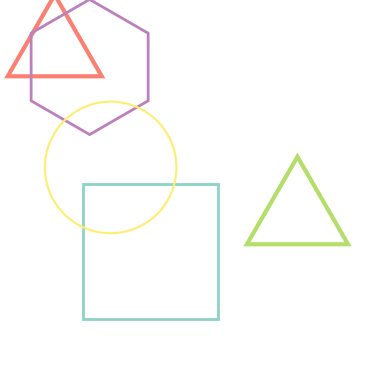[{"shape": "square", "thickness": 2, "radius": 0.87, "center": [0.391, 0.347]}, {"shape": "triangle", "thickness": 3, "radius": 0.71, "center": [0.142, 0.872]}, {"shape": "triangle", "thickness": 3, "radius": 0.76, "center": [0.773, 0.441]}, {"shape": "hexagon", "thickness": 2, "radius": 0.88, "center": [0.233, 0.826]}, {"shape": "circle", "thickness": 1.5, "radius": 0.85, "center": [0.287, 0.565]}]